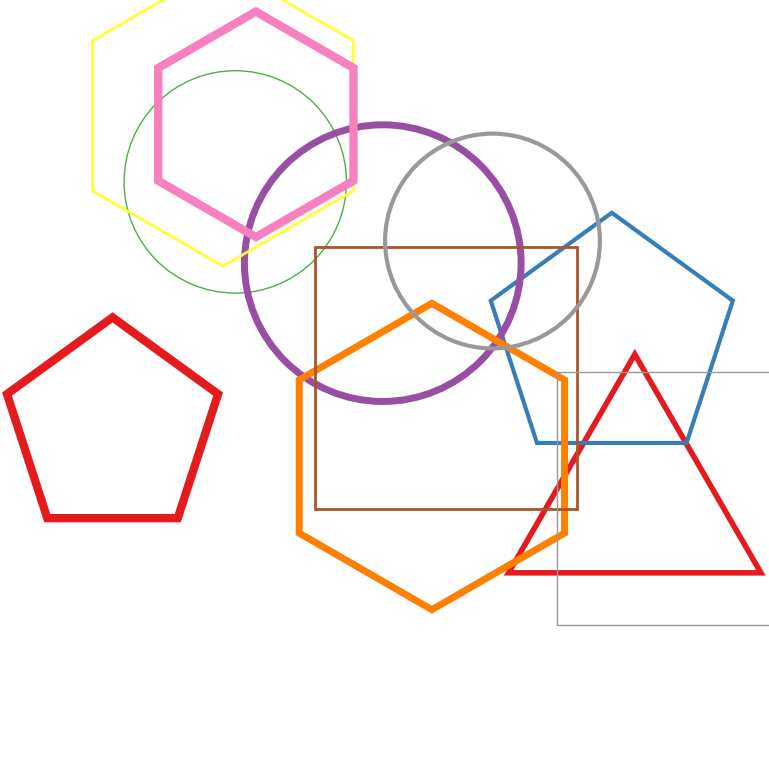[{"shape": "triangle", "thickness": 2, "radius": 0.95, "center": [0.824, 0.351]}, {"shape": "pentagon", "thickness": 3, "radius": 0.72, "center": [0.146, 0.444]}, {"shape": "pentagon", "thickness": 1.5, "radius": 0.83, "center": [0.795, 0.558]}, {"shape": "circle", "thickness": 0.5, "radius": 0.72, "center": [0.306, 0.764]}, {"shape": "circle", "thickness": 2.5, "radius": 0.9, "center": [0.497, 0.658]}, {"shape": "hexagon", "thickness": 2.5, "radius": 0.99, "center": [0.561, 0.407]}, {"shape": "hexagon", "thickness": 1, "radius": 0.98, "center": [0.29, 0.85]}, {"shape": "square", "thickness": 1, "radius": 0.85, "center": [0.579, 0.509]}, {"shape": "hexagon", "thickness": 3, "radius": 0.73, "center": [0.332, 0.839]}, {"shape": "circle", "thickness": 1.5, "radius": 0.7, "center": [0.64, 0.687]}, {"shape": "square", "thickness": 0.5, "radius": 0.82, "center": [0.887, 0.353]}]